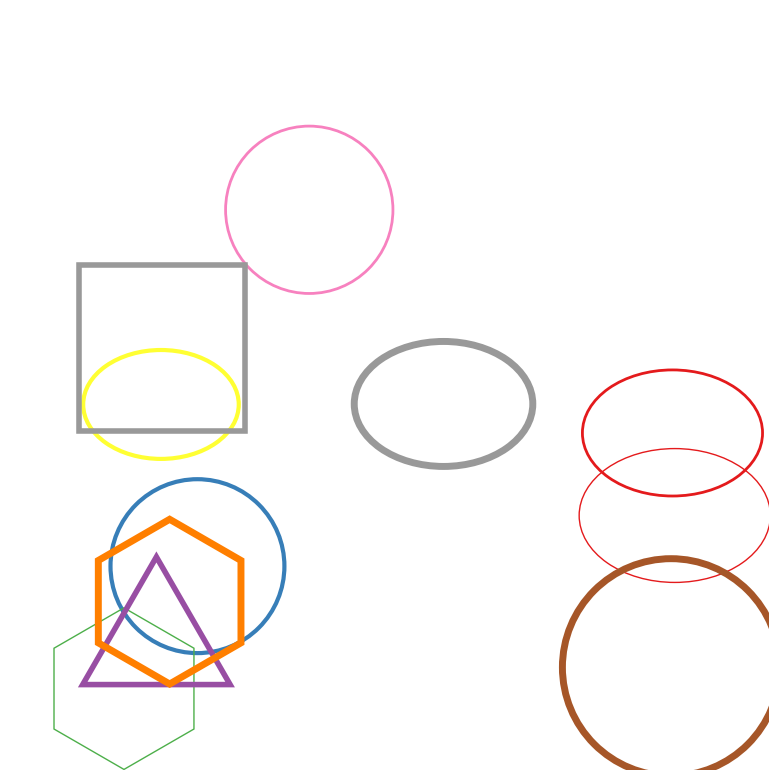[{"shape": "oval", "thickness": 0.5, "radius": 0.62, "center": [0.876, 0.331]}, {"shape": "oval", "thickness": 1, "radius": 0.58, "center": [0.873, 0.438]}, {"shape": "circle", "thickness": 1.5, "radius": 0.56, "center": [0.256, 0.265]}, {"shape": "hexagon", "thickness": 0.5, "radius": 0.52, "center": [0.161, 0.106]}, {"shape": "triangle", "thickness": 2, "radius": 0.55, "center": [0.203, 0.166]}, {"shape": "hexagon", "thickness": 2.5, "radius": 0.53, "center": [0.22, 0.219]}, {"shape": "oval", "thickness": 1.5, "radius": 0.51, "center": [0.209, 0.475]}, {"shape": "circle", "thickness": 2.5, "radius": 0.71, "center": [0.872, 0.133]}, {"shape": "circle", "thickness": 1, "radius": 0.54, "center": [0.402, 0.728]}, {"shape": "square", "thickness": 2, "radius": 0.54, "center": [0.21, 0.548]}, {"shape": "oval", "thickness": 2.5, "radius": 0.58, "center": [0.576, 0.475]}]